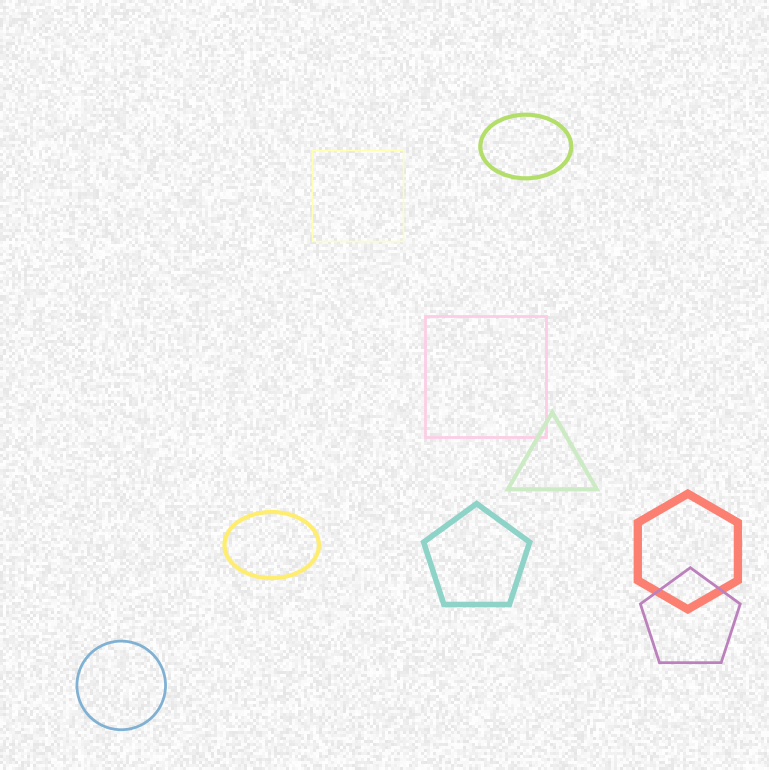[{"shape": "pentagon", "thickness": 2, "radius": 0.36, "center": [0.619, 0.274]}, {"shape": "square", "thickness": 0.5, "radius": 0.29, "center": [0.464, 0.746]}, {"shape": "hexagon", "thickness": 3, "radius": 0.38, "center": [0.893, 0.284]}, {"shape": "circle", "thickness": 1, "radius": 0.29, "center": [0.157, 0.11]}, {"shape": "oval", "thickness": 1.5, "radius": 0.3, "center": [0.683, 0.81]}, {"shape": "square", "thickness": 1, "radius": 0.39, "center": [0.63, 0.511]}, {"shape": "pentagon", "thickness": 1, "radius": 0.34, "center": [0.897, 0.195]}, {"shape": "triangle", "thickness": 1.5, "radius": 0.33, "center": [0.717, 0.398]}, {"shape": "oval", "thickness": 1.5, "radius": 0.31, "center": [0.353, 0.292]}]